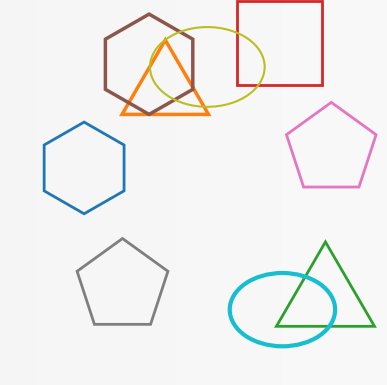[{"shape": "hexagon", "thickness": 2, "radius": 0.6, "center": [0.217, 0.564]}, {"shape": "triangle", "thickness": 2.5, "radius": 0.64, "center": [0.427, 0.767]}, {"shape": "triangle", "thickness": 2, "radius": 0.73, "center": [0.84, 0.226]}, {"shape": "square", "thickness": 2, "radius": 0.55, "center": [0.722, 0.889]}, {"shape": "hexagon", "thickness": 2.5, "radius": 0.65, "center": [0.385, 0.833]}, {"shape": "pentagon", "thickness": 2, "radius": 0.61, "center": [0.855, 0.613]}, {"shape": "pentagon", "thickness": 2, "radius": 0.62, "center": [0.316, 0.257]}, {"shape": "oval", "thickness": 1.5, "radius": 0.74, "center": [0.535, 0.826]}, {"shape": "oval", "thickness": 3, "radius": 0.68, "center": [0.729, 0.196]}]